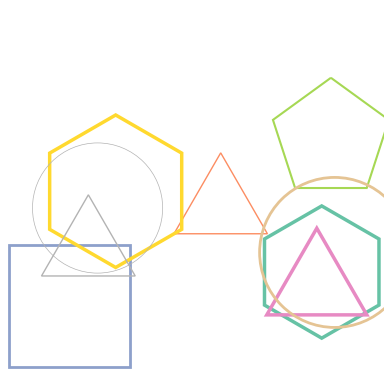[{"shape": "hexagon", "thickness": 2.5, "radius": 0.86, "center": [0.836, 0.293]}, {"shape": "triangle", "thickness": 1, "radius": 0.7, "center": [0.573, 0.463]}, {"shape": "square", "thickness": 2, "radius": 0.79, "center": [0.181, 0.206]}, {"shape": "triangle", "thickness": 2.5, "radius": 0.75, "center": [0.823, 0.257]}, {"shape": "pentagon", "thickness": 1.5, "radius": 0.79, "center": [0.86, 0.64]}, {"shape": "hexagon", "thickness": 2.5, "radius": 0.99, "center": [0.3, 0.503]}, {"shape": "circle", "thickness": 2, "radius": 0.97, "center": [0.869, 0.344]}, {"shape": "triangle", "thickness": 1, "radius": 0.7, "center": [0.23, 0.353]}, {"shape": "circle", "thickness": 0.5, "radius": 0.85, "center": [0.253, 0.46]}]